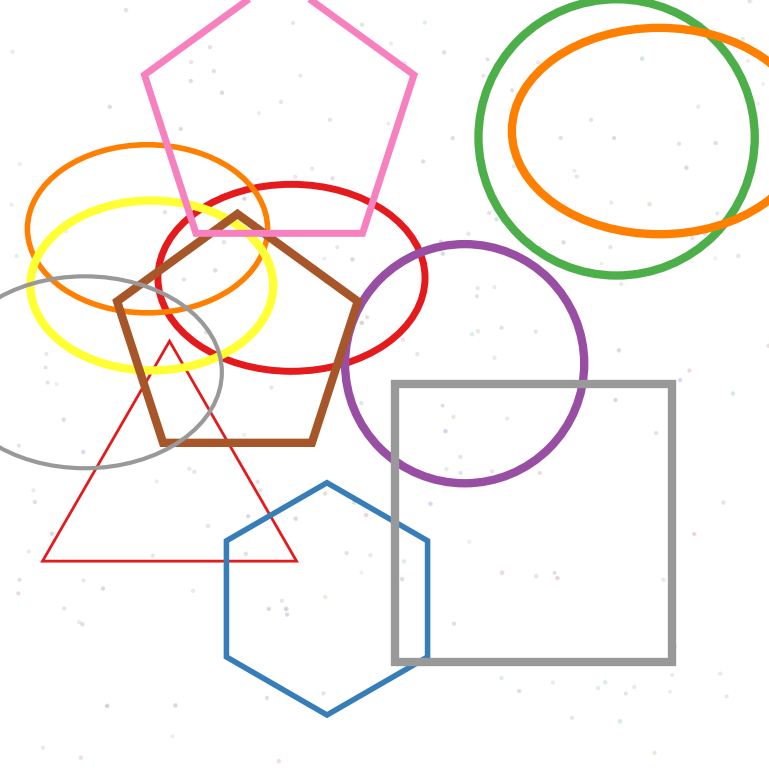[{"shape": "triangle", "thickness": 1, "radius": 0.95, "center": [0.22, 0.366]}, {"shape": "oval", "thickness": 2.5, "radius": 0.87, "center": [0.379, 0.639]}, {"shape": "hexagon", "thickness": 2, "radius": 0.75, "center": [0.425, 0.222]}, {"shape": "circle", "thickness": 3, "radius": 0.9, "center": [0.801, 0.822]}, {"shape": "circle", "thickness": 3, "radius": 0.78, "center": [0.603, 0.528]}, {"shape": "oval", "thickness": 3, "radius": 0.96, "center": [0.856, 0.83]}, {"shape": "oval", "thickness": 2, "radius": 0.78, "center": [0.192, 0.703]}, {"shape": "oval", "thickness": 3, "radius": 0.79, "center": [0.197, 0.629]}, {"shape": "pentagon", "thickness": 3, "radius": 0.82, "center": [0.308, 0.558]}, {"shape": "pentagon", "thickness": 2.5, "radius": 0.92, "center": [0.363, 0.846]}, {"shape": "oval", "thickness": 1.5, "radius": 0.89, "center": [0.11, 0.517]}, {"shape": "square", "thickness": 3, "radius": 0.9, "center": [0.693, 0.321]}]